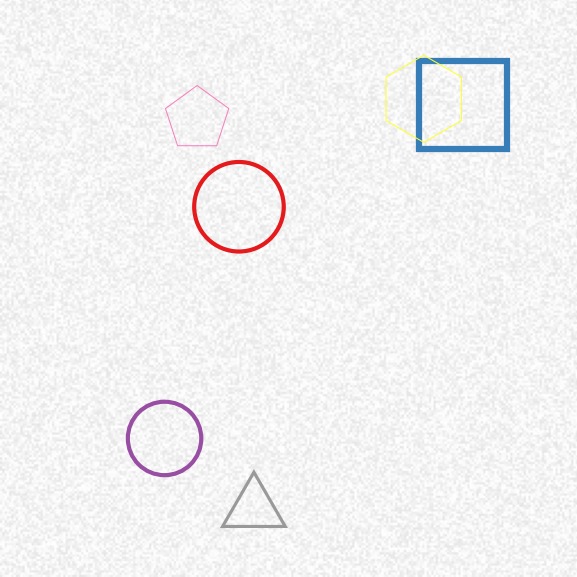[{"shape": "circle", "thickness": 2, "radius": 0.39, "center": [0.414, 0.641]}, {"shape": "square", "thickness": 3, "radius": 0.38, "center": [0.802, 0.817]}, {"shape": "circle", "thickness": 2, "radius": 0.32, "center": [0.285, 0.24]}, {"shape": "hexagon", "thickness": 0.5, "radius": 0.38, "center": [0.734, 0.828]}, {"shape": "pentagon", "thickness": 0.5, "radius": 0.29, "center": [0.341, 0.793]}, {"shape": "triangle", "thickness": 1.5, "radius": 0.31, "center": [0.44, 0.119]}]